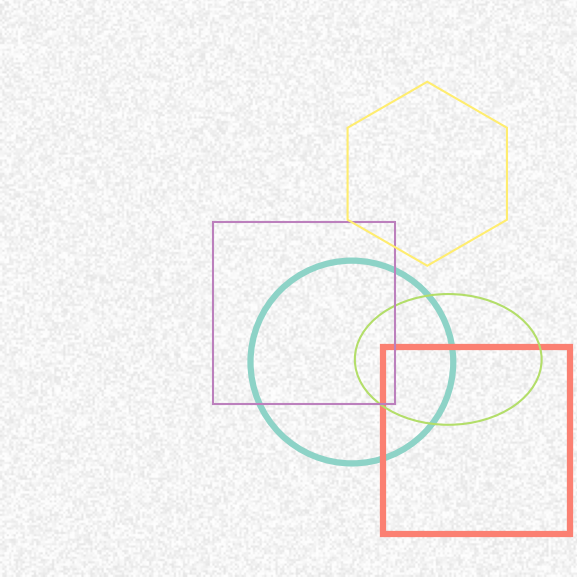[{"shape": "circle", "thickness": 3, "radius": 0.88, "center": [0.609, 0.372]}, {"shape": "square", "thickness": 3, "radius": 0.81, "center": [0.825, 0.236]}, {"shape": "oval", "thickness": 1, "radius": 0.81, "center": [0.776, 0.377]}, {"shape": "square", "thickness": 1, "radius": 0.79, "center": [0.527, 0.458]}, {"shape": "hexagon", "thickness": 1, "radius": 0.8, "center": [0.74, 0.698]}]